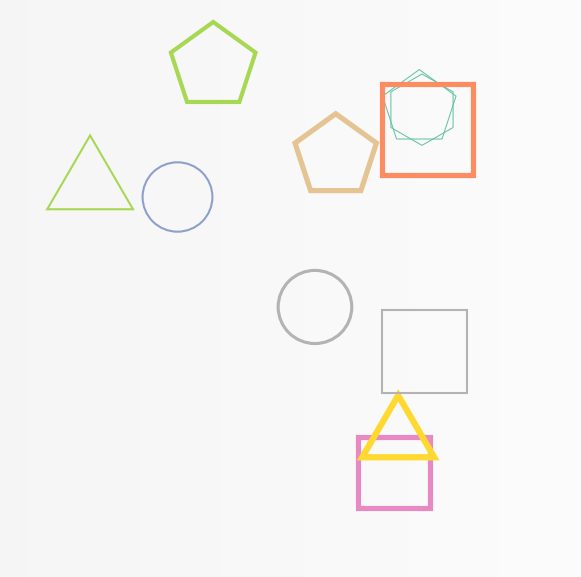[{"shape": "hexagon", "thickness": 0.5, "radius": 0.31, "center": [0.726, 0.809]}, {"shape": "pentagon", "thickness": 0.5, "radius": 0.33, "center": [0.721, 0.812]}, {"shape": "square", "thickness": 2.5, "radius": 0.39, "center": [0.735, 0.775]}, {"shape": "circle", "thickness": 1, "radius": 0.3, "center": [0.305, 0.658]}, {"shape": "square", "thickness": 2.5, "radius": 0.31, "center": [0.677, 0.181]}, {"shape": "triangle", "thickness": 1, "radius": 0.43, "center": [0.155, 0.679]}, {"shape": "pentagon", "thickness": 2, "radius": 0.38, "center": [0.367, 0.884]}, {"shape": "triangle", "thickness": 3, "radius": 0.36, "center": [0.685, 0.243]}, {"shape": "pentagon", "thickness": 2.5, "radius": 0.37, "center": [0.578, 0.729]}, {"shape": "circle", "thickness": 1.5, "radius": 0.32, "center": [0.542, 0.468]}, {"shape": "square", "thickness": 1, "radius": 0.36, "center": [0.73, 0.391]}]